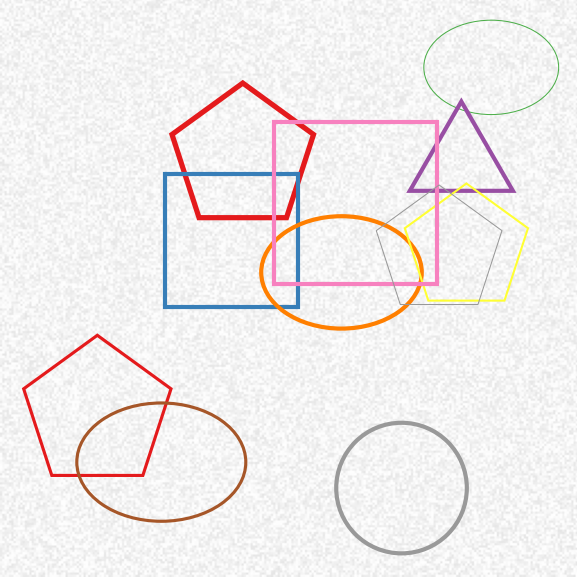[{"shape": "pentagon", "thickness": 2.5, "radius": 0.64, "center": [0.42, 0.726]}, {"shape": "pentagon", "thickness": 1.5, "radius": 0.67, "center": [0.169, 0.284]}, {"shape": "square", "thickness": 2, "radius": 0.58, "center": [0.401, 0.583]}, {"shape": "oval", "thickness": 0.5, "radius": 0.58, "center": [0.851, 0.882]}, {"shape": "triangle", "thickness": 2, "radius": 0.52, "center": [0.799, 0.72]}, {"shape": "oval", "thickness": 2, "radius": 0.69, "center": [0.591, 0.527]}, {"shape": "pentagon", "thickness": 1, "radius": 0.56, "center": [0.808, 0.569]}, {"shape": "oval", "thickness": 1.5, "radius": 0.73, "center": [0.279, 0.199]}, {"shape": "square", "thickness": 2, "radius": 0.7, "center": [0.616, 0.648]}, {"shape": "circle", "thickness": 2, "radius": 0.57, "center": [0.695, 0.154]}, {"shape": "pentagon", "thickness": 0.5, "radius": 0.57, "center": [0.76, 0.564]}]